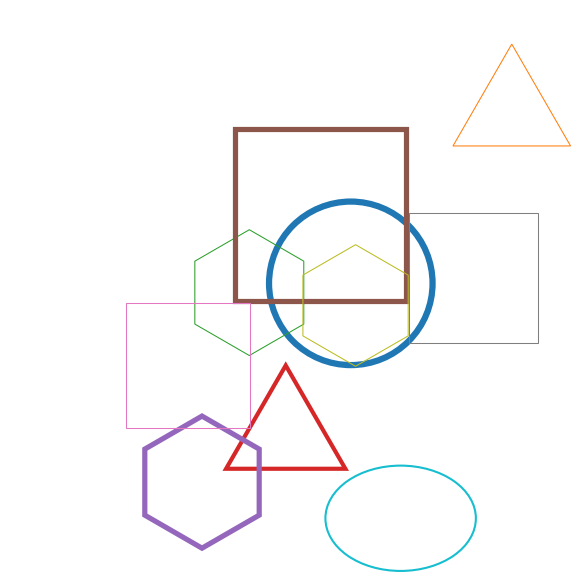[{"shape": "circle", "thickness": 3, "radius": 0.71, "center": [0.607, 0.509]}, {"shape": "triangle", "thickness": 0.5, "radius": 0.59, "center": [0.886, 0.805]}, {"shape": "hexagon", "thickness": 0.5, "radius": 0.54, "center": [0.432, 0.492]}, {"shape": "triangle", "thickness": 2, "radius": 0.6, "center": [0.495, 0.247]}, {"shape": "hexagon", "thickness": 2.5, "radius": 0.57, "center": [0.35, 0.164]}, {"shape": "square", "thickness": 2.5, "radius": 0.74, "center": [0.555, 0.627]}, {"shape": "square", "thickness": 0.5, "radius": 0.54, "center": [0.326, 0.366]}, {"shape": "square", "thickness": 0.5, "radius": 0.56, "center": [0.82, 0.518]}, {"shape": "hexagon", "thickness": 0.5, "radius": 0.53, "center": [0.616, 0.47]}, {"shape": "oval", "thickness": 1, "radius": 0.65, "center": [0.694, 0.102]}]